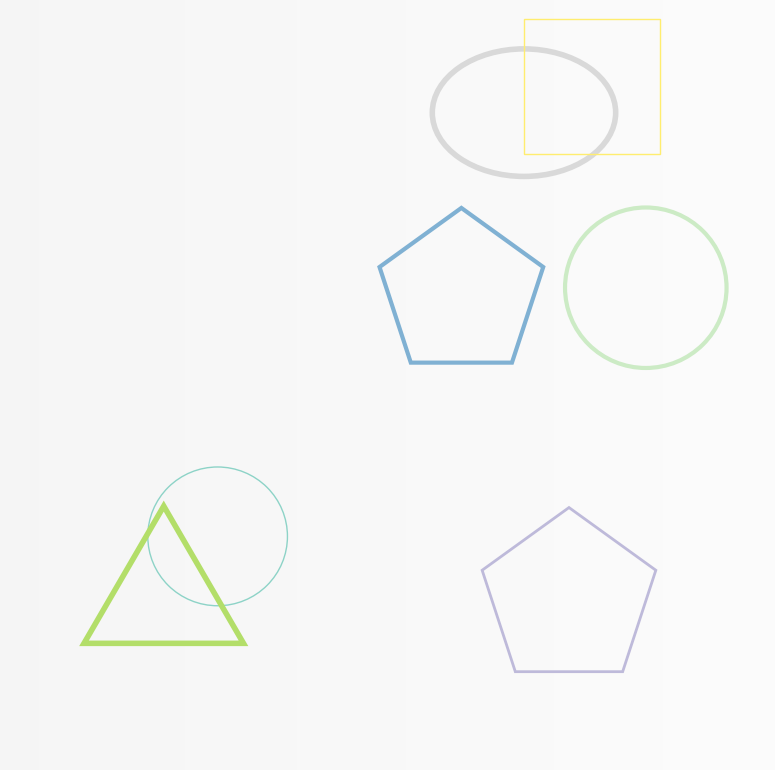[{"shape": "circle", "thickness": 0.5, "radius": 0.45, "center": [0.281, 0.303]}, {"shape": "pentagon", "thickness": 1, "radius": 0.59, "center": [0.734, 0.223]}, {"shape": "pentagon", "thickness": 1.5, "radius": 0.56, "center": [0.595, 0.619]}, {"shape": "triangle", "thickness": 2, "radius": 0.59, "center": [0.211, 0.224]}, {"shape": "oval", "thickness": 2, "radius": 0.59, "center": [0.676, 0.854]}, {"shape": "circle", "thickness": 1.5, "radius": 0.52, "center": [0.833, 0.626]}, {"shape": "square", "thickness": 0.5, "radius": 0.44, "center": [0.764, 0.888]}]